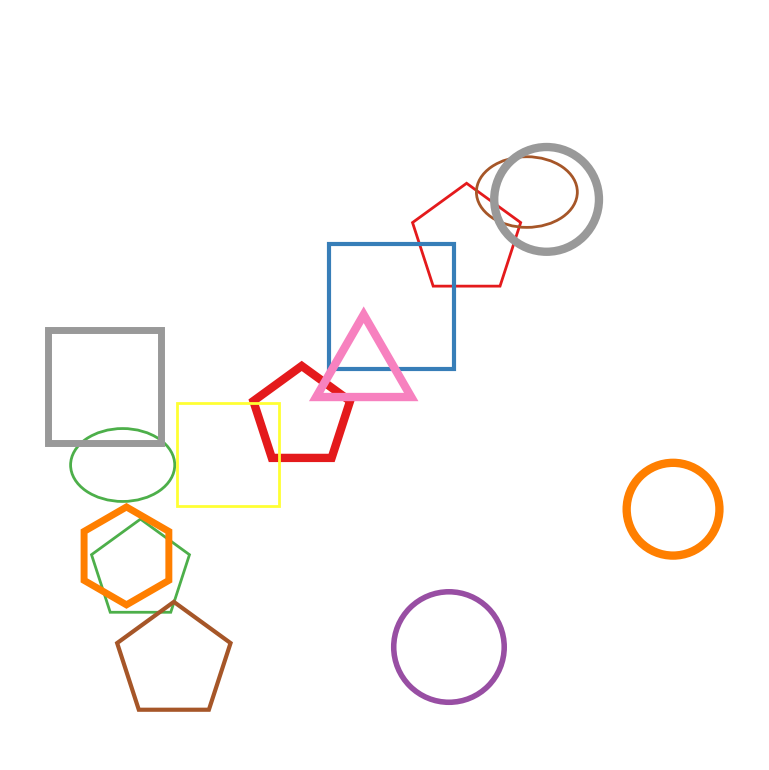[{"shape": "pentagon", "thickness": 3, "radius": 0.33, "center": [0.392, 0.459]}, {"shape": "pentagon", "thickness": 1, "radius": 0.37, "center": [0.606, 0.688]}, {"shape": "square", "thickness": 1.5, "radius": 0.41, "center": [0.508, 0.602]}, {"shape": "pentagon", "thickness": 1, "radius": 0.33, "center": [0.182, 0.259]}, {"shape": "oval", "thickness": 1, "radius": 0.34, "center": [0.159, 0.396]}, {"shape": "circle", "thickness": 2, "radius": 0.36, "center": [0.583, 0.16]}, {"shape": "hexagon", "thickness": 2.5, "radius": 0.32, "center": [0.164, 0.278]}, {"shape": "circle", "thickness": 3, "radius": 0.3, "center": [0.874, 0.339]}, {"shape": "square", "thickness": 1, "radius": 0.33, "center": [0.296, 0.41]}, {"shape": "oval", "thickness": 1, "radius": 0.33, "center": [0.684, 0.751]}, {"shape": "pentagon", "thickness": 1.5, "radius": 0.39, "center": [0.226, 0.141]}, {"shape": "triangle", "thickness": 3, "radius": 0.36, "center": [0.472, 0.52]}, {"shape": "square", "thickness": 2.5, "radius": 0.37, "center": [0.135, 0.498]}, {"shape": "circle", "thickness": 3, "radius": 0.34, "center": [0.71, 0.741]}]